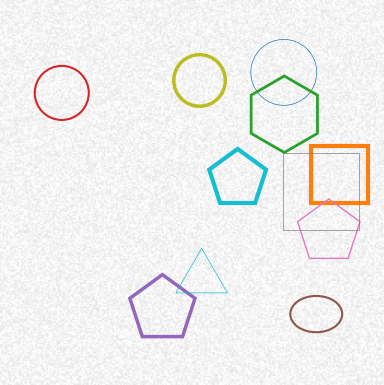[{"shape": "circle", "thickness": 0.5, "radius": 0.43, "center": [0.737, 0.812]}, {"shape": "square", "thickness": 3, "radius": 0.37, "center": [0.883, 0.547]}, {"shape": "hexagon", "thickness": 2, "radius": 0.5, "center": [0.738, 0.703]}, {"shape": "circle", "thickness": 1.5, "radius": 0.35, "center": [0.16, 0.759]}, {"shape": "pentagon", "thickness": 2.5, "radius": 0.44, "center": [0.422, 0.198]}, {"shape": "oval", "thickness": 1.5, "radius": 0.34, "center": [0.821, 0.184]}, {"shape": "pentagon", "thickness": 1, "radius": 0.43, "center": [0.854, 0.398]}, {"shape": "square", "thickness": 0.5, "radius": 0.5, "center": [0.834, 0.503]}, {"shape": "circle", "thickness": 2.5, "radius": 0.33, "center": [0.518, 0.791]}, {"shape": "pentagon", "thickness": 3, "radius": 0.39, "center": [0.617, 0.536]}, {"shape": "triangle", "thickness": 0.5, "radius": 0.39, "center": [0.524, 0.278]}]